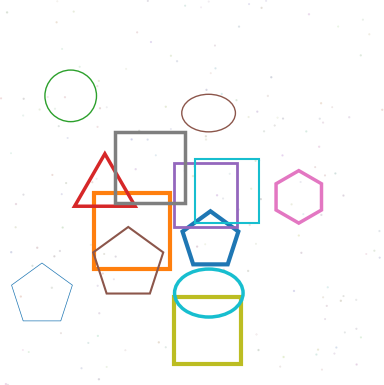[{"shape": "pentagon", "thickness": 3, "radius": 0.38, "center": [0.547, 0.375]}, {"shape": "pentagon", "thickness": 0.5, "radius": 0.42, "center": [0.109, 0.234]}, {"shape": "square", "thickness": 3, "radius": 0.49, "center": [0.343, 0.399]}, {"shape": "circle", "thickness": 1, "radius": 0.33, "center": [0.184, 0.751]}, {"shape": "triangle", "thickness": 2.5, "radius": 0.45, "center": [0.272, 0.51]}, {"shape": "square", "thickness": 2, "radius": 0.41, "center": [0.534, 0.493]}, {"shape": "oval", "thickness": 1, "radius": 0.35, "center": [0.542, 0.706]}, {"shape": "pentagon", "thickness": 1.5, "radius": 0.48, "center": [0.333, 0.315]}, {"shape": "hexagon", "thickness": 2.5, "radius": 0.34, "center": [0.776, 0.489]}, {"shape": "square", "thickness": 2.5, "radius": 0.46, "center": [0.389, 0.565]}, {"shape": "square", "thickness": 3, "radius": 0.43, "center": [0.539, 0.142]}, {"shape": "oval", "thickness": 2.5, "radius": 0.44, "center": [0.542, 0.239]}, {"shape": "square", "thickness": 1.5, "radius": 0.41, "center": [0.589, 0.504]}]